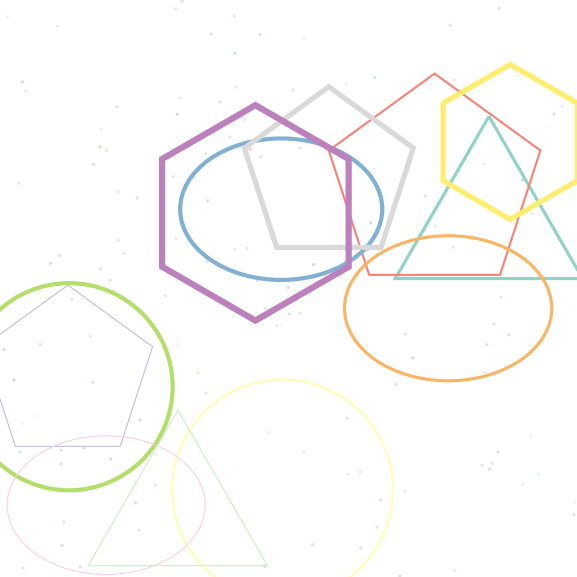[{"shape": "triangle", "thickness": 1.5, "radius": 0.94, "center": [0.847, 0.61]}, {"shape": "circle", "thickness": 1, "radius": 0.96, "center": [0.489, 0.151]}, {"shape": "pentagon", "thickness": 0.5, "radius": 0.77, "center": [0.117, 0.351]}, {"shape": "pentagon", "thickness": 1, "radius": 0.96, "center": [0.753, 0.679]}, {"shape": "oval", "thickness": 2, "radius": 0.87, "center": [0.487, 0.637]}, {"shape": "oval", "thickness": 1.5, "radius": 0.9, "center": [0.776, 0.465]}, {"shape": "circle", "thickness": 2, "radius": 0.9, "center": [0.12, 0.329]}, {"shape": "oval", "thickness": 0.5, "radius": 0.86, "center": [0.184, 0.124]}, {"shape": "pentagon", "thickness": 2.5, "radius": 0.77, "center": [0.569, 0.695]}, {"shape": "hexagon", "thickness": 3, "radius": 0.93, "center": [0.442, 0.63]}, {"shape": "triangle", "thickness": 0.5, "radius": 0.9, "center": [0.308, 0.109]}, {"shape": "hexagon", "thickness": 2.5, "radius": 0.67, "center": [0.884, 0.753]}]